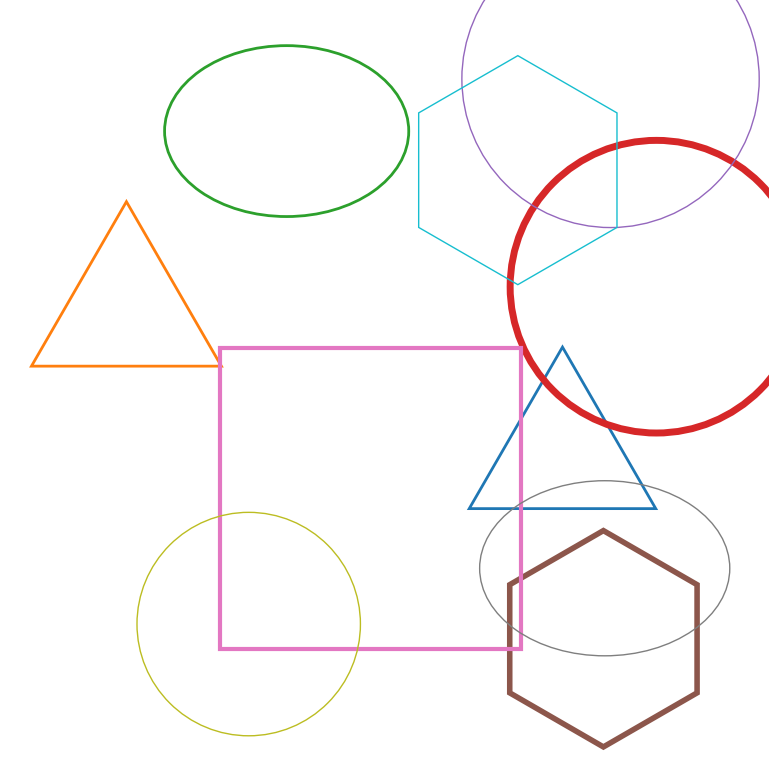[{"shape": "triangle", "thickness": 1, "radius": 0.7, "center": [0.731, 0.409]}, {"shape": "triangle", "thickness": 1, "radius": 0.71, "center": [0.164, 0.596]}, {"shape": "oval", "thickness": 1, "radius": 0.79, "center": [0.372, 0.83]}, {"shape": "circle", "thickness": 2.5, "radius": 0.95, "center": [0.853, 0.628]}, {"shape": "circle", "thickness": 0.5, "radius": 0.97, "center": [0.793, 0.898]}, {"shape": "hexagon", "thickness": 2, "radius": 0.7, "center": [0.784, 0.17]}, {"shape": "square", "thickness": 1.5, "radius": 0.98, "center": [0.481, 0.353]}, {"shape": "oval", "thickness": 0.5, "radius": 0.81, "center": [0.785, 0.262]}, {"shape": "circle", "thickness": 0.5, "radius": 0.73, "center": [0.323, 0.19]}, {"shape": "hexagon", "thickness": 0.5, "radius": 0.74, "center": [0.673, 0.779]}]